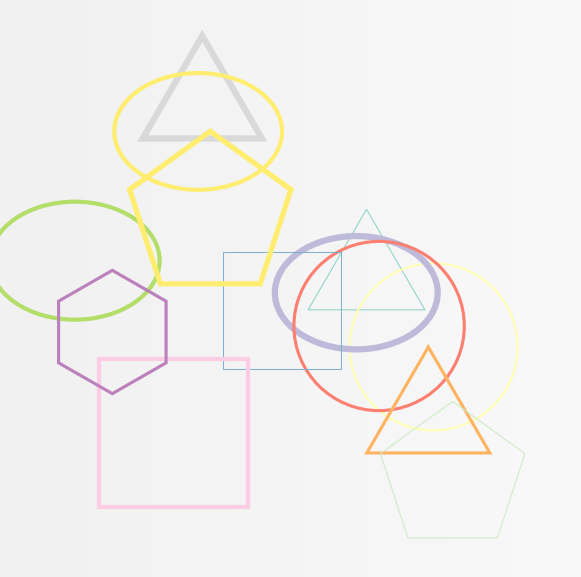[{"shape": "triangle", "thickness": 0.5, "radius": 0.58, "center": [0.631, 0.521]}, {"shape": "circle", "thickness": 1, "radius": 0.72, "center": [0.746, 0.398]}, {"shape": "oval", "thickness": 3, "radius": 0.7, "center": [0.613, 0.492]}, {"shape": "circle", "thickness": 1.5, "radius": 0.73, "center": [0.652, 0.435]}, {"shape": "square", "thickness": 0.5, "radius": 0.51, "center": [0.485, 0.462]}, {"shape": "triangle", "thickness": 1.5, "radius": 0.61, "center": [0.737, 0.276]}, {"shape": "oval", "thickness": 2, "radius": 0.73, "center": [0.129, 0.548]}, {"shape": "square", "thickness": 2, "radius": 0.64, "center": [0.299, 0.25]}, {"shape": "triangle", "thickness": 3, "radius": 0.59, "center": [0.348, 0.819]}, {"shape": "hexagon", "thickness": 1.5, "radius": 0.53, "center": [0.193, 0.424]}, {"shape": "pentagon", "thickness": 0.5, "radius": 0.65, "center": [0.779, 0.173]}, {"shape": "pentagon", "thickness": 2.5, "radius": 0.73, "center": [0.362, 0.626]}, {"shape": "oval", "thickness": 2, "radius": 0.72, "center": [0.341, 0.772]}]